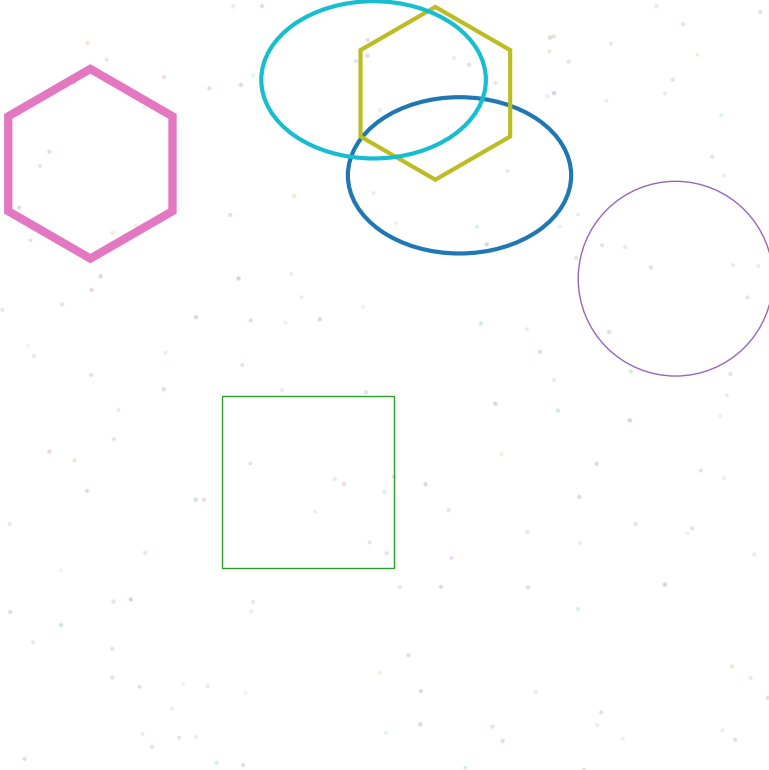[{"shape": "oval", "thickness": 1.5, "radius": 0.72, "center": [0.597, 0.772]}, {"shape": "square", "thickness": 0.5, "radius": 0.56, "center": [0.4, 0.374]}, {"shape": "circle", "thickness": 0.5, "radius": 0.63, "center": [0.877, 0.638]}, {"shape": "hexagon", "thickness": 3, "radius": 0.62, "center": [0.117, 0.787]}, {"shape": "hexagon", "thickness": 1.5, "radius": 0.56, "center": [0.565, 0.879]}, {"shape": "oval", "thickness": 1.5, "radius": 0.73, "center": [0.485, 0.896]}]